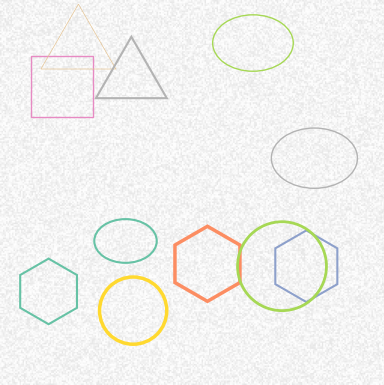[{"shape": "hexagon", "thickness": 1.5, "radius": 0.43, "center": [0.126, 0.243]}, {"shape": "oval", "thickness": 1.5, "radius": 0.41, "center": [0.326, 0.374]}, {"shape": "hexagon", "thickness": 2.5, "radius": 0.49, "center": [0.539, 0.315]}, {"shape": "hexagon", "thickness": 1.5, "radius": 0.47, "center": [0.796, 0.308]}, {"shape": "square", "thickness": 1, "radius": 0.4, "center": [0.16, 0.775]}, {"shape": "circle", "thickness": 2, "radius": 0.58, "center": [0.732, 0.309]}, {"shape": "oval", "thickness": 1, "radius": 0.52, "center": [0.657, 0.888]}, {"shape": "circle", "thickness": 2.5, "radius": 0.44, "center": [0.346, 0.193]}, {"shape": "triangle", "thickness": 0.5, "radius": 0.56, "center": [0.204, 0.877]}, {"shape": "triangle", "thickness": 1.5, "radius": 0.53, "center": [0.341, 0.798]}, {"shape": "oval", "thickness": 1, "radius": 0.56, "center": [0.817, 0.589]}]